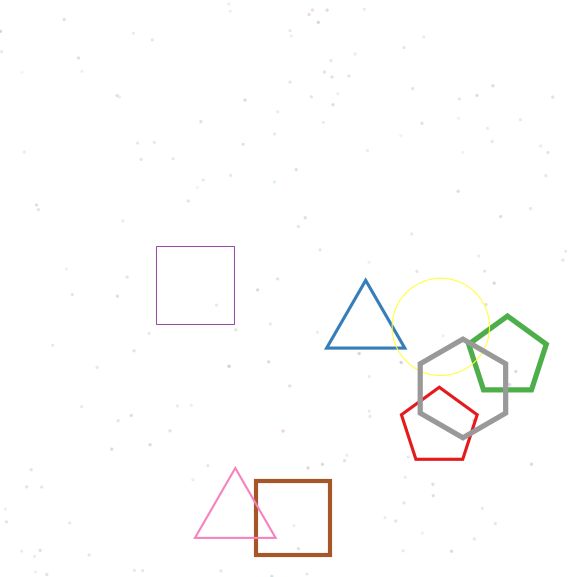[{"shape": "pentagon", "thickness": 1.5, "radius": 0.34, "center": [0.761, 0.26]}, {"shape": "triangle", "thickness": 1.5, "radius": 0.39, "center": [0.633, 0.435]}, {"shape": "pentagon", "thickness": 2.5, "radius": 0.35, "center": [0.879, 0.381]}, {"shape": "square", "thickness": 0.5, "radius": 0.34, "center": [0.338, 0.505]}, {"shape": "circle", "thickness": 0.5, "radius": 0.42, "center": [0.763, 0.433]}, {"shape": "square", "thickness": 2, "radius": 0.32, "center": [0.507, 0.102]}, {"shape": "triangle", "thickness": 1, "radius": 0.4, "center": [0.407, 0.108]}, {"shape": "hexagon", "thickness": 2.5, "radius": 0.43, "center": [0.802, 0.327]}]